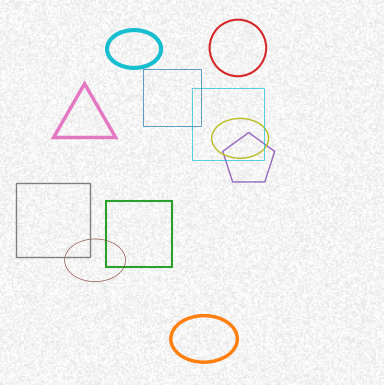[{"shape": "square", "thickness": 0.5, "radius": 0.37, "center": [0.447, 0.747]}, {"shape": "oval", "thickness": 2.5, "radius": 0.43, "center": [0.53, 0.12]}, {"shape": "square", "thickness": 1.5, "radius": 0.43, "center": [0.361, 0.393]}, {"shape": "circle", "thickness": 1.5, "radius": 0.37, "center": [0.618, 0.875]}, {"shape": "pentagon", "thickness": 1, "radius": 0.35, "center": [0.646, 0.585]}, {"shape": "oval", "thickness": 0.5, "radius": 0.4, "center": [0.247, 0.324]}, {"shape": "triangle", "thickness": 2.5, "radius": 0.47, "center": [0.22, 0.689]}, {"shape": "square", "thickness": 1, "radius": 0.48, "center": [0.138, 0.428]}, {"shape": "oval", "thickness": 1, "radius": 0.37, "center": [0.624, 0.641]}, {"shape": "oval", "thickness": 3, "radius": 0.35, "center": [0.348, 0.873]}, {"shape": "square", "thickness": 0.5, "radius": 0.47, "center": [0.593, 0.678]}]